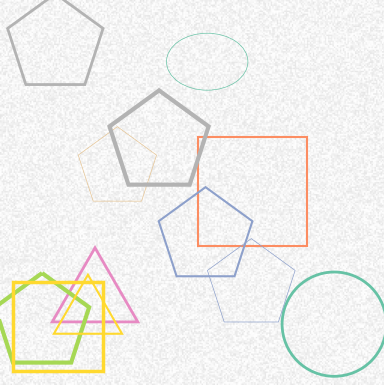[{"shape": "oval", "thickness": 0.5, "radius": 0.53, "center": [0.538, 0.84]}, {"shape": "circle", "thickness": 2, "radius": 0.68, "center": [0.868, 0.158]}, {"shape": "square", "thickness": 1.5, "radius": 0.71, "center": [0.655, 0.503]}, {"shape": "pentagon", "thickness": 1.5, "radius": 0.64, "center": [0.534, 0.386]}, {"shape": "pentagon", "thickness": 0.5, "radius": 0.6, "center": [0.653, 0.261]}, {"shape": "triangle", "thickness": 2, "radius": 0.64, "center": [0.247, 0.228]}, {"shape": "pentagon", "thickness": 3, "radius": 0.64, "center": [0.109, 0.162]}, {"shape": "square", "thickness": 2.5, "radius": 0.58, "center": [0.15, 0.151]}, {"shape": "triangle", "thickness": 1.5, "radius": 0.51, "center": [0.228, 0.184]}, {"shape": "pentagon", "thickness": 0.5, "radius": 0.53, "center": [0.305, 0.564]}, {"shape": "pentagon", "thickness": 3, "radius": 0.68, "center": [0.413, 0.63]}, {"shape": "pentagon", "thickness": 2, "radius": 0.65, "center": [0.144, 0.886]}]